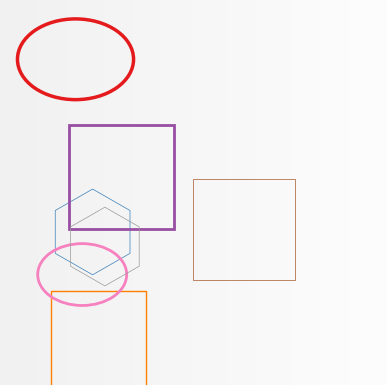[{"shape": "oval", "thickness": 2.5, "radius": 0.75, "center": [0.195, 0.846]}, {"shape": "hexagon", "thickness": 0.5, "radius": 0.56, "center": [0.239, 0.398]}, {"shape": "square", "thickness": 2, "radius": 0.68, "center": [0.314, 0.54]}, {"shape": "square", "thickness": 1, "radius": 0.62, "center": [0.254, 0.121]}, {"shape": "square", "thickness": 0.5, "radius": 0.66, "center": [0.63, 0.403]}, {"shape": "oval", "thickness": 2, "radius": 0.57, "center": [0.212, 0.287]}, {"shape": "hexagon", "thickness": 0.5, "radius": 0.51, "center": [0.271, 0.36]}]